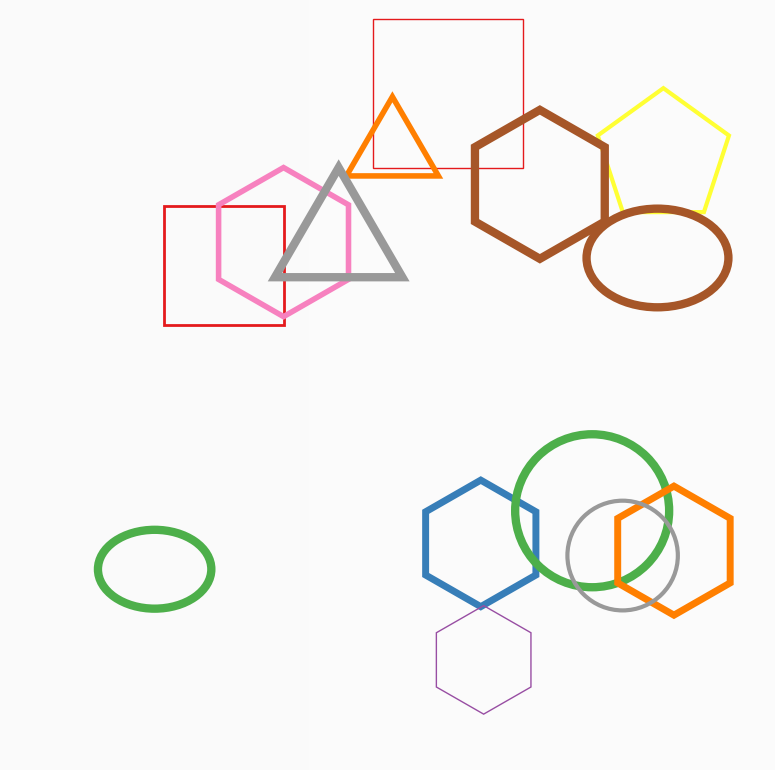[{"shape": "square", "thickness": 1, "radius": 0.38, "center": [0.289, 0.655]}, {"shape": "square", "thickness": 0.5, "radius": 0.48, "center": [0.579, 0.879]}, {"shape": "hexagon", "thickness": 2.5, "radius": 0.41, "center": [0.62, 0.294]}, {"shape": "circle", "thickness": 3, "radius": 0.5, "center": [0.764, 0.337]}, {"shape": "oval", "thickness": 3, "radius": 0.37, "center": [0.2, 0.261]}, {"shape": "hexagon", "thickness": 0.5, "radius": 0.35, "center": [0.624, 0.143]}, {"shape": "triangle", "thickness": 2, "radius": 0.34, "center": [0.506, 0.806]}, {"shape": "hexagon", "thickness": 2.5, "radius": 0.42, "center": [0.87, 0.285]}, {"shape": "pentagon", "thickness": 1.5, "radius": 0.45, "center": [0.856, 0.797]}, {"shape": "oval", "thickness": 3, "radius": 0.46, "center": [0.848, 0.665]}, {"shape": "hexagon", "thickness": 3, "radius": 0.48, "center": [0.697, 0.761]}, {"shape": "hexagon", "thickness": 2, "radius": 0.48, "center": [0.366, 0.686]}, {"shape": "circle", "thickness": 1.5, "radius": 0.36, "center": [0.803, 0.279]}, {"shape": "triangle", "thickness": 3, "radius": 0.47, "center": [0.437, 0.687]}]